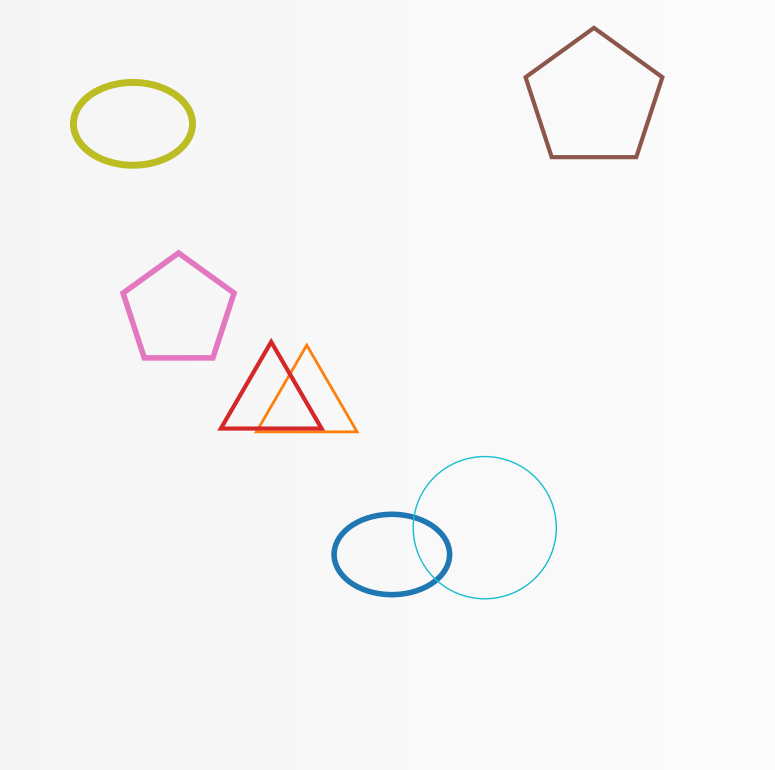[{"shape": "oval", "thickness": 2, "radius": 0.37, "center": [0.506, 0.28]}, {"shape": "triangle", "thickness": 1, "radius": 0.38, "center": [0.396, 0.477]}, {"shape": "triangle", "thickness": 1.5, "radius": 0.38, "center": [0.35, 0.481]}, {"shape": "pentagon", "thickness": 1.5, "radius": 0.46, "center": [0.766, 0.871]}, {"shape": "pentagon", "thickness": 2, "radius": 0.38, "center": [0.23, 0.596]}, {"shape": "oval", "thickness": 2.5, "radius": 0.38, "center": [0.172, 0.839]}, {"shape": "circle", "thickness": 0.5, "radius": 0.46, "center": [0.626, 0.315]}]